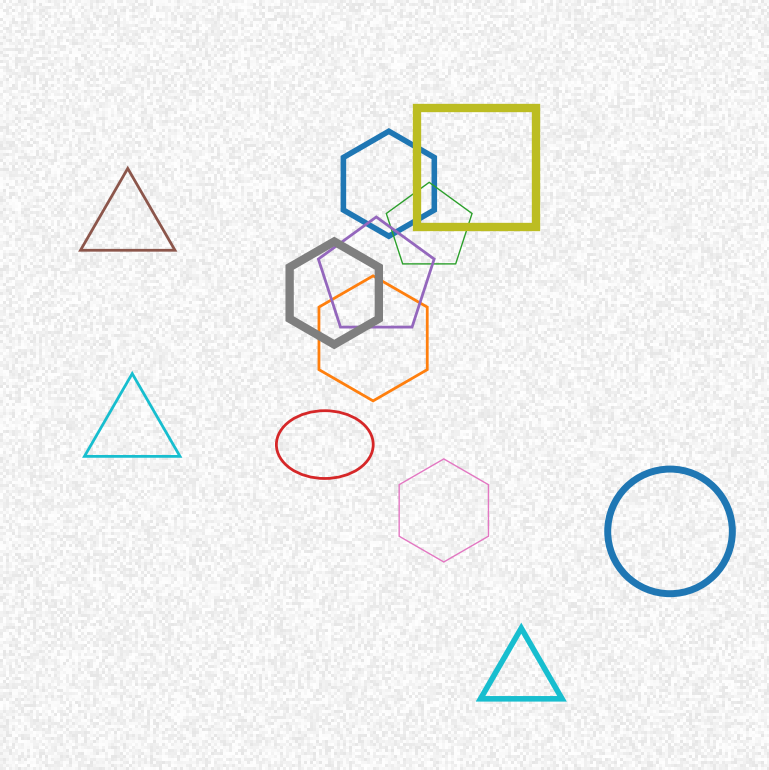[{"shape": "circle", "thickness": 2.5, "radius": 0.4, "center": [0.87, 0.31]}, {"shape": "hexagon", "thickness": 2, "radius": 0.34, "center": [0.505, 0.761]}, {"shape": "hexagon", "thickness": 1, "radius": 0.41, "center": [0.485, 0.561]}, {"shape": "pentagon", "thickness": 0.5, "radius": 0.29, "center": [0.557, 0.705]}, {"shape": "oval", "thickness": 1, "radius": 0.31, "center": [0.422, 0.423]}, {"shape": "pentagon", "thickness": 1, "radius": 0.4, "center": [0.489, 0.639]}, {"shape": "triangle", "thickness": 1, "radius": 0.35, "center": [0.166, 0.71]}, {"shape": "hexagon", "thickness": 0.5, "radius": 0.33, "center": [0.576, 0.337]}, {"shape": "hexagon", "thickness": 3, "radius": 0.33, "center": [0.434, 0.619]}, {"shape": "square", "thickness": 3, "radius": 0.38, "center": [0.619, 0.783]}, {"shape": "triangle", "thickness": 1, "radius": 0.36, "center": [0.172, 0.443]}, {"shape": "triangle", "thickness": 2, "radius": 0.31, "center": [0.677, 0.123]}]